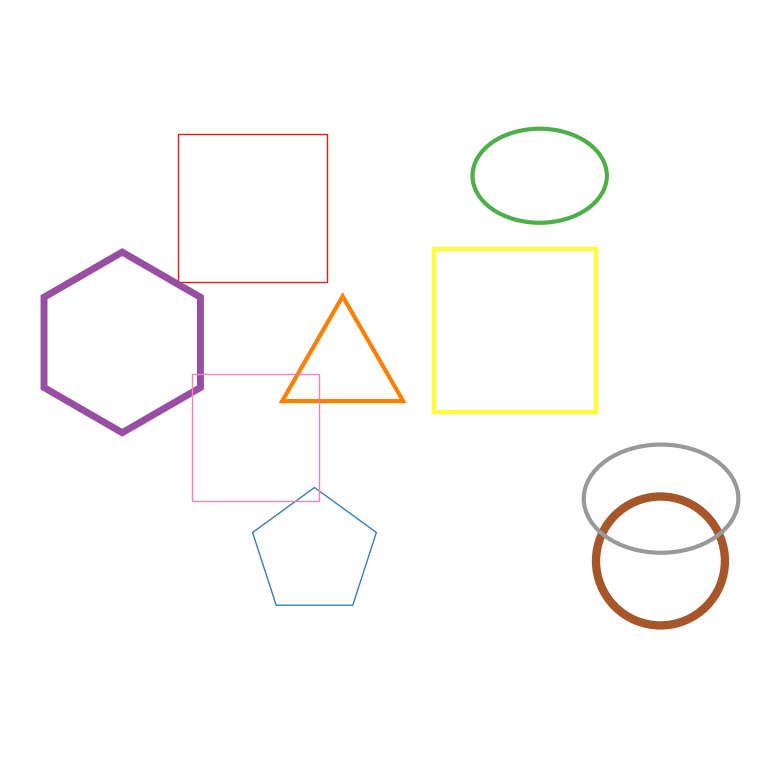[{"shape": "square", "thickness": 0.5, "radius": 0.48, "center": [0.328, 0.73]}, {"shape": "pentagon", "thickness": 0.5, "radius": 0.42, "center": [0.408, 0.282]}, {"shape": "oval", "thickness": 1.5, "radius": 0.44, "center": [0.701, 0.772]}, {"shape": "hexagon", "thickness": 2.5, "radius": 0.59, "center": [0.159, 0.555]}, {"shape": "triangle", "thickness": 1.5, "radius": 0.45, "center": [0.445, 0.524]}, {"shape": "square", "thickness": 1.5, "radius": 0.53, "center": [0.669, 0.571]}, {"shape": "circle", "thickness": 3, "radius": 0.42, "center": [0.858, 0.271]}, {"shape": "square", "thickness": 0.5, "radius": 0.41, "center": [0.331, 0.432]}, {"shape": "oval", "thickness": 1.5, "radius": 0.5, "center": [0.858, 0.352]}]